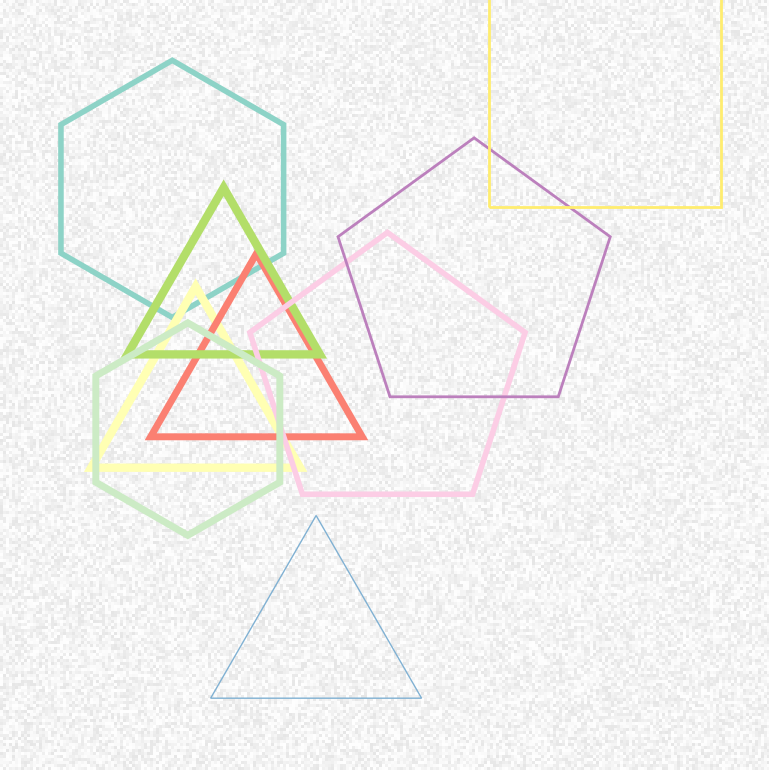[{"shape": "hexagon", "thickness": 2, "radius": 0.83, "center": [0.224, 0.755]}, {"shape": "triangle", "thickness": 3, "radius": 0.78, "center": [0.254, 0.471]}, {"shape": "triangle", "thickness": 2.5, "radius": 0.79, "center": [0.333, 0.512]}, {"shape": "triangle", "thickness": 0.5, "radius": 0.79, "center": [0.411, 0.172]}, {"shape": "triangle", "thickness": 3, "radius": 0.72, "center": [0.29, 0.612]}, {"shape": "pentagon", "thickness": 2, "radius": 0.94, "center": [0.503, 0.51]}, {"shape": "pentagon", "thickness": 1, "radius": 0.93, "center": [0.616, 0.635]}, {"shape": "hexagon", "thickness": 2.5, "radius": 0.69, "center": [0.244, 0.443]}, {"shape": "square", "thickness": 1, "radius": 0.75, "center": [0.785, 0.882]}]